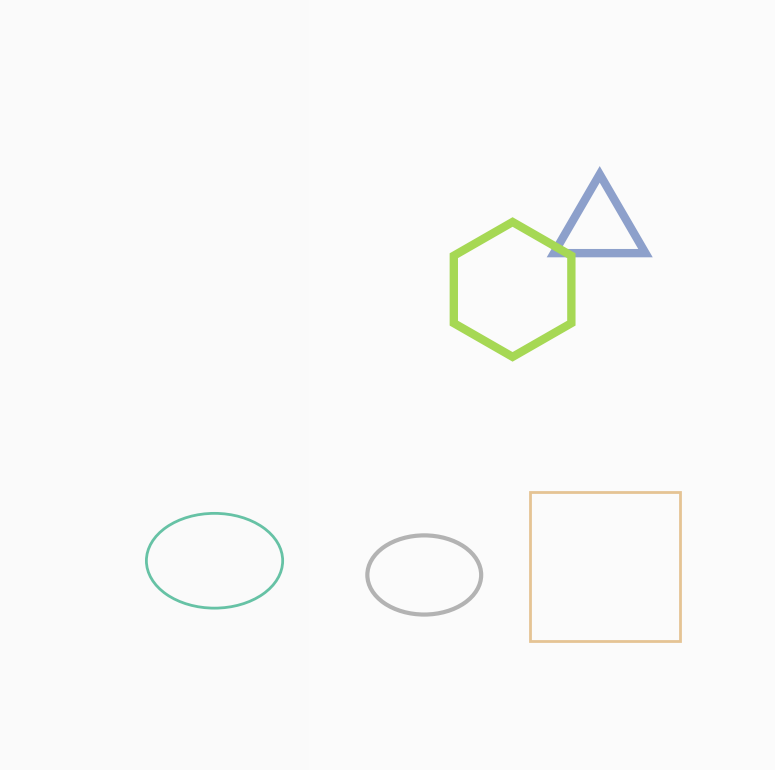[{"shape": "oval", "thickness": 1, "radius": 0.44, "center": [0.277, 0.272]}, {"shape": "triangle", "thickness": 3, "radius": 0.34, "center": [0.774, 0.705]}, {"shape": "hexagon", "thickness": 3, "radius": 0.44, "center": [0.661, 0.624]}, {"shape": "square", "thickness": 1, "radius": 0.48, "center": [0.78, 0.264]}, {"shape": "oval", "thickness": 1.5, "radius": 0.37, "center": [0.547, 0.253]}]